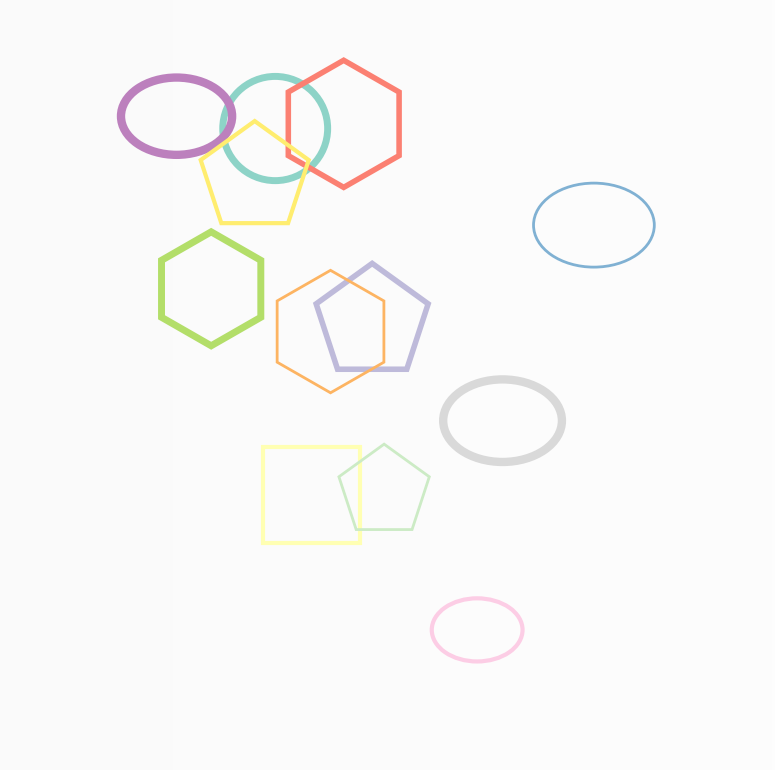[{"shape": "circle", "thickness": 2.5, "radius": 0.34, "center": [0.355, 0.833]}, {"shape": "square", "thickness": 1.5, "radius": 0.31, "center": [0.401, 0.357]}, {"shape": "pentagon", "thickness": 2, "radius": 0.38, "center": [0.48, 0.582]}, {"shape": "hexagon", "thickness": 2, "radius": 0.41, "center": [0.443, 0.839]}, {"shape": "oval", "thickness": 1, "radius": 0.39, "center": [0.766, 0.708]}, {"shape": "hexagon", "thickness": 1, "radius": 0.4, "center": [0.426, 0.569]}, {"shape": "hexagon", "thickness": 2.5, "radius": 0.37, "center": [0.272, 0.625]}, {"shape": "oval", "thickness": 1.5, "radius": 0.29, "center": [0.616, 0.182]}, {"shape": "oval", "thickness": 3, "radius": 0.38, "center": [0.648, 0.454]}, {"shape": "oval", "thickness": 3, "radius": 0.36, "center": [0.228, 0.849]}, {"shape": "pentagon", "thickness": 1, "radius": 0.31, "center": [0.496, 0.362]}, {"shape": "pentagon", "thickness": 1.5, "radius": 0.37, "center": [0.329, 0.769]}]